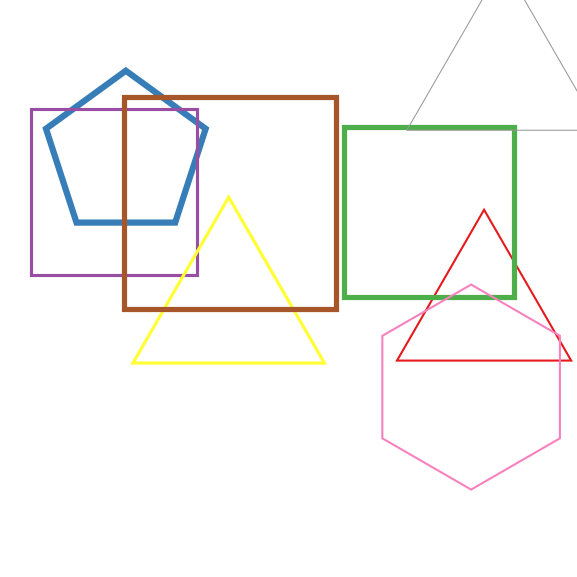[{"shape": "triangle", "thickness": 1, "radius": 0.87, "center": [0.838, 0.462]}, {"shape": "pentagon", "thickness": 3, "radius": 0.73, "center": [0.218, 0.731]}, {"shape": "square", "thickness": 2.5, "radius": 0.74, "center": [0.743, 0.632]}, {"shape": "square", "thickness": 1.5, "radius": 0.72, "center": [0.198, 0.667]}, {"shape": "triangle", "thickness": 1.5, "radius": 0.96, "center": [0.396, 0.466]}, {"shape": "square", "thickness": 2.5, "radius": 0.92, "center": [0.398, 0.648]}, {"shape": "hexagon", "thickness": 1, "radius": 0.89, "center": [0.816, 0.329]}, {"shape": "triangle", "thickness": 0.5, "radius": 0.96, "center": [0.872, 0.87]}]